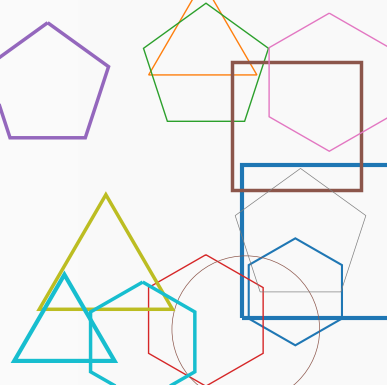[{"shape": "hexagon", "thickness": 1.5, "radius": 0.69, "center": [0.762, 0.242]}, {"shape": "square", "thickness": 3, "radius": 0.99, "center": [0.822, 0.374]}, {"shape": "triangle", "thickness": 1, "radius": 0.81, "center": [0.523, 0.886]}, {"shape": "pentagon", "thickness": 1, "radius": 0.85, "center": [0.532, 0.822]}, {"shape": "hexagon", "thickness": 1, "radius": 0.85, "center": [0.531, 0.168]}, {"shape": "pentagon", "thickness": 2.5, "radius": 0.83, "center": [0.123, 0.776]}, {"shape": "square", "thickness": 2.5, "radius": 0.83, "center": [0.765, 0.673]}, {"shape": "circle", "thickness": 0.5, "radius": 0.95, "center": [0.634, 0.145]}, {"shape": "hexagon", "thickness": 1, "radius": 0.9, "center": [0.85, 0.787]}, {"shape": "pentagon", "thickness": 0.5, "radius": 0.89, "center": [0.776, 0.385]}, {"shape": "triangle", "thickness": 2.5, "radius": 0.99, "center": [0.273, 0.296]}, {"shape": "hexagon", "thickness": 2.5, "radius": 0.78, "center": [0.368, 0.112]}, {"shape": "triangle", "thickness": 3, "radius": 0.75, "center": [0.166, 0.137]}]